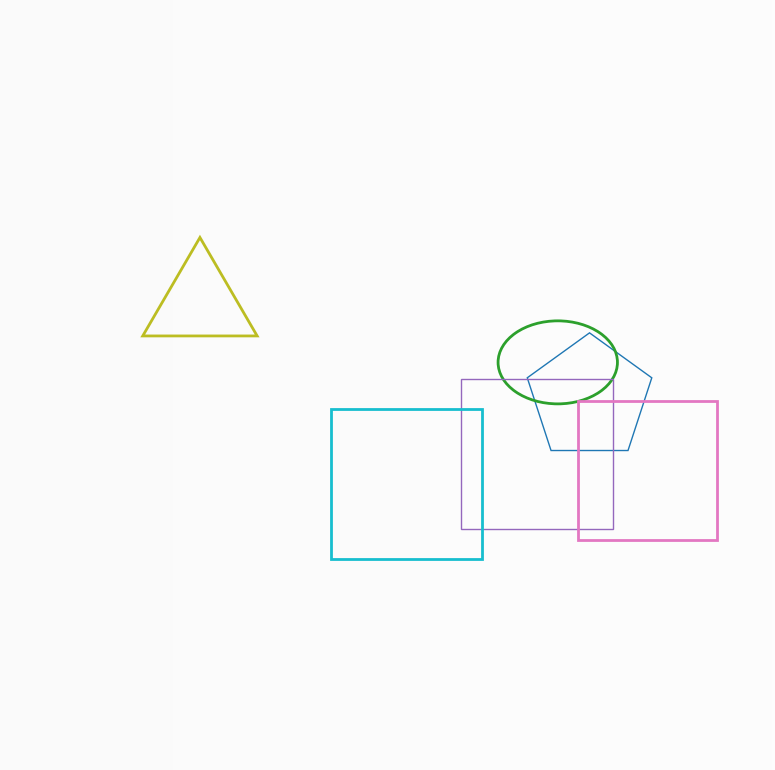[{"shape": "pentagon", "thickness": 0.5, "radius": 0.42, "center": [0.761, 0.483]}, {"shape": "oval", "thickness": 1, "radius": 0.39, "center": [0.72, 0.529]}, {"shape": "square", "thickness": 0.5, "radius": 0.49, "center": [0.693, 0.41]}, {"shape": "square", "thickness": 1, "radius": 0.45, "center": [0.836, 0.389]}, {"shape": "triangle", "thickness": 1, "radius": 0.43, "center": [0.258, 0.606]}, {"shape": "square", "thickness": 1, "radius": 0.49, "center": [0.525, 0.372]}]